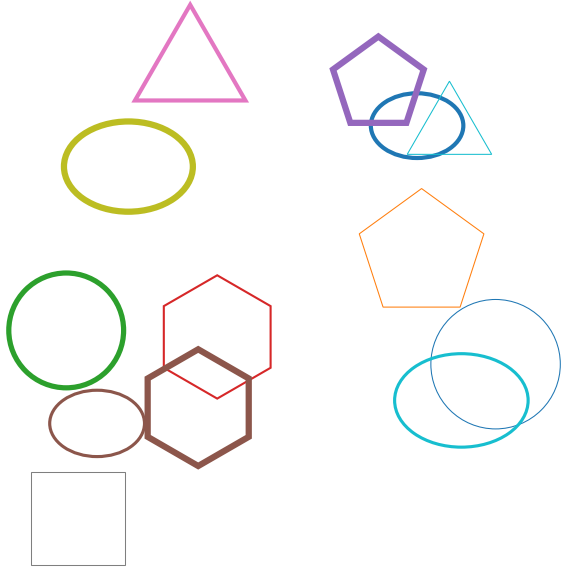[{"shape": "oval", "thickness": 2, "radius": 0.4, "center": [0.722, 0.782]}, {"shape": "circle", "thickness": 0.5, "radius": 0.56, "center": [0.858, 0.368]}, {"shape": "pentagon", "thickness": 0.5, "radius": 0.57, "center": [0.73, 0.559]}, {"shape": "circle", "thickness": 2.5, "radius": 0.5, "center": [0.115, 0.427]}, {"shape": "hexagon", "thickness": 1, "radius": 0.53, "center": [0.376, 0.416]}, {"shape": "pentagon", "thickness": 3, "radius": 0.41, "center": [0.655, 0.853]}, {"shape": "oval", "thickness": 1.5, "radius": 0.41, "center": [0.168, 0.266]}, {"shape": "hexagon", "thickness": 3, "radius": 0.51, "center": [0.343, 0.293]}, {"shape": "triangle", "thickness": 2, "radius": 0.55, "center": [0.329, 0.88]}, {"shape": "square", "thickness": 0.5, "radius": 0.41, "center": [0.135, 0.101]}, {"shape": "oval", "thickness": 3, "radius": 0.56, "center": [0.222, 0.711]}, {"shape": "triangle", "thickness": 0.5, "radius": 0.42, "center": [0.778, 0.774]}, {"shape": "oval", "thickness": 1.5, "radius": 0.58, "center": [0.799, 0.306]}]